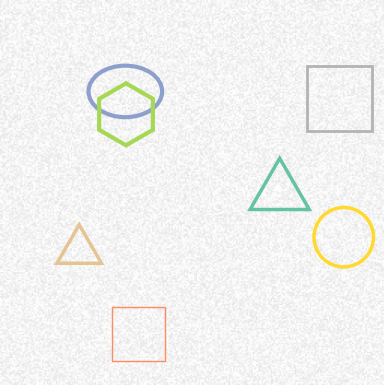[{"shape": "triangle", "thickness": 2.5, "radius": 0.44, "center": [0.726, 0.5]}, {"shape": "square", "thickness": 1, "radius": 0.35, "center": [0.36, 0.132]}, {"shape": "oval", "thickness": 3, "radius": 0.48, "center": [0.326, 0.763]}, {"shape": "hexagon", "thickness": 3, "radius": 0.4, "center": [0.327, 0.703]}, {"shape": "circle", "thickness": 2.5, "radius": 0.39, "center": [0.893, 0.384]}, {"shape": "triangle", "thickness": 2.5, "radius": 0.33, "center": [0.206, 0.35]}, {"shape": "square", "thickness": 2, "radius": 0.42, "center": [0.881, 0.744]}]